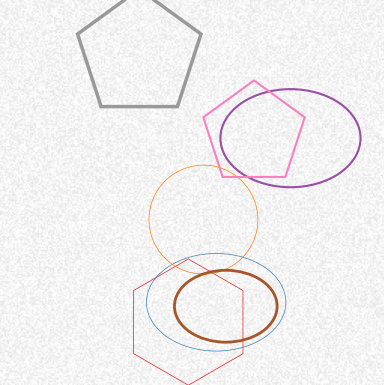[{"shape": "hexagon", "thickness": 0.5, "radius": 0.82, "center": [0.489, 0.163]}, {"shape": "oval", "thickness": 0.5, "radius": 0.91, "center": [0.561, 0.215]}, {"shape": "oval", "thickness": 1.5, "radius": 0.91, "center": [0.754, 0.641]}, {"shape": "circle", "thickness": 0.5, "radius": 0.71, "center": [0.528, 0.43]}, {"shape": "oval", "thickness": 2, "radius": 0.67, "center": [0.586, 0.205]}, {"shape": "pentagon", "thickness": 1.5, "radius": 0.69, "center": [0.66, 0.652]}, {"shape": "pentagon", "thickness": 2.5, "radius": 0.84, "center": [0.362, 0.859]}]